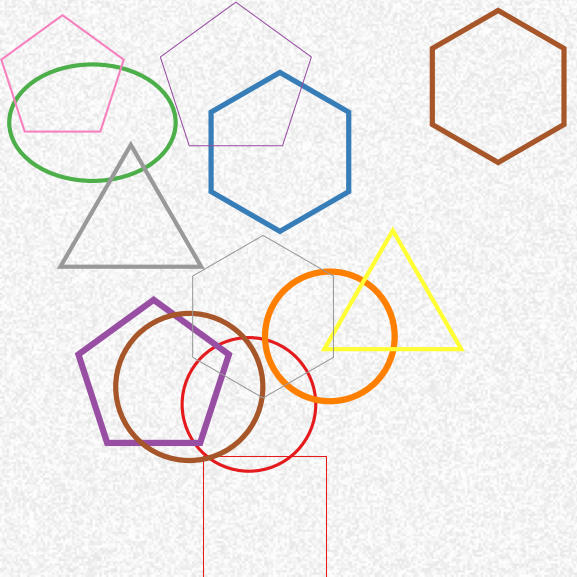[{"shape": "circle", "thickness": 1.5, "radius": 0.58, "center": [0.431, 0.299]}, {"shape": "square", "thickness": 0.5, "radius": 0.53, "center": [0.458, 0.103]}, {"shape": "hexagon", "thickness": 2.5, "radius": 0.69, "center": [0.485, 0.736]}, {"shape": "oval", "thickness": 2, "radius": 0.72, "center": [0.16, 0.787]}, {"shape": "pentagon", "thickness": 3, "radius": 0.68, "center": [0.266, 0.343]}, {"shape": "pentagon", "thickness": 0.5, "radius": 0.69, "center": [0.408, 0.858]}, {"shape": "circle", "thickness": 3, "radius": 0.56, "center": [0.571, 0.417]}, {"shape": "triangle", "thickness": 2, "radius": 0.68, "center": [0.68, 0.463]}, {"shape": "hexagon", "thickness": 2.5, "radius": 0.66, "center": [0.863, 0.849]}, {"shape": "circle", "thickness": 2.5, "radius": 0.64, "center": [0.328, 0.329]}, {"shape": "pentagon", "thickness": 1, "radius": 0.56, "center": [0.108, 0.861]}, {"shape": "triangle", "thickness": 2, "radius": 0.7, "center": [0.227, 0.608]}, {"shape": "hexagon", "thickness": 0.5, "radius": 0.7, "center": [0.456, 0.451]}]